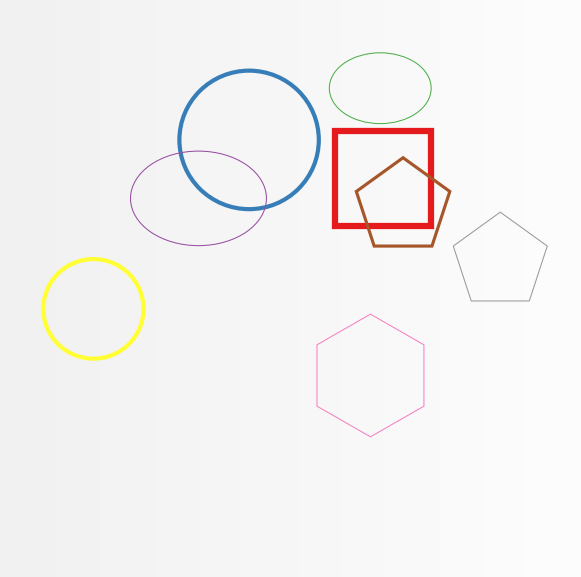[{"shape": "square", "thickness": 3, "radius": 0.41, "center": [0.659, 0.691]}, {"shape": "circle", "thickness": 2, "radius": 0.6, "center": [0.429, 0.757]}, {"shape": "oval", "thickness": 0.5, "radius": 0.44, "center": [0.654, 0.846]}, {"shape": "oval", "thickness": 0.5, "radius": 0.58, "center": [0.341, 0.656]}, {"shape": "circle", "thickness": 2, "radius": 0.43, "center": [0.161, 0.464]}, {"shape": "pentagon", "thickness": 1.5, "radius": 0.42, "center": [0.693, 0.641]}, {"shape": "hexagon", "thickness": 0.5, "radius": 0.53, "center": [0.637, 0.349]}, {"shape": "pentagon", "thickness": 0.5, "radius": 0.43, "center": [0.861, 0.547]}]